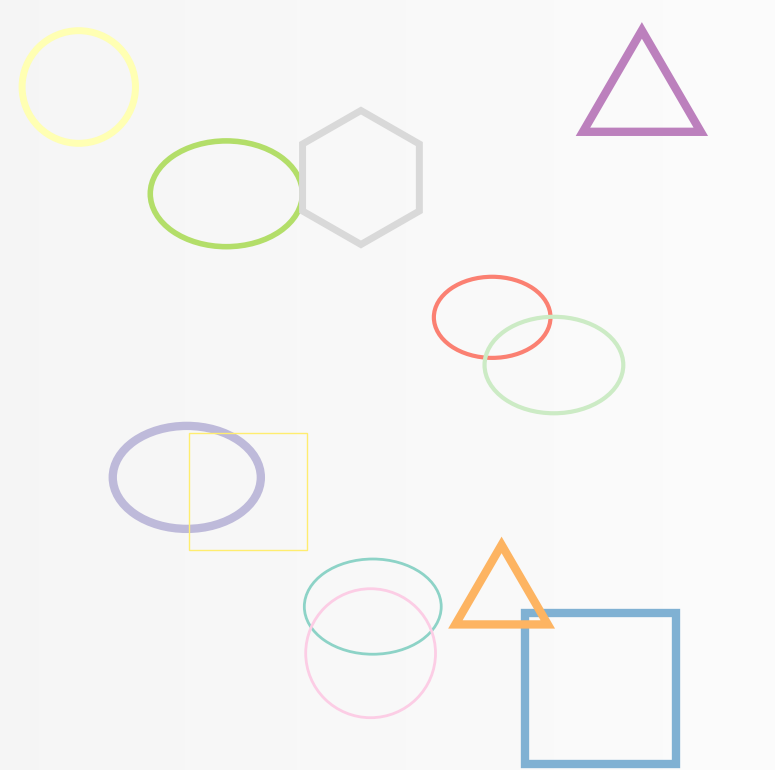[{"shape": "oval", "thickness": 1, "radius": 0.44, "center": [0.481, 0.212]}, {"shape": "circle", "thickness": 2.5, "radius": 0.37, "center": [0.102, 0.887]}, {"shape": "oval", "thickness": 3, "radius": 0.48, "center": [0.241, 0.38]}, {"shape": "oval", "thickness": 1.5, "radius": 0.38, "center": [0.635, 0.588]}, {"shape": "square", "thickness": 3, "radius": 0.49, "center": [0.775, 0.106]}, {"shape": "triangle", "thickness": 3, "radius": 0.34, "center": [0.647, 0.223]}, {"shape": "oval", "thickness": 2, "radius": 0.49, "center": [0.292, 0.748]}, {"shape": "circle", "thickness": 1, "radius": 0.42, "center": [0.478, 0.152]}, {"shape": "hexagon", "thickness": 2.5, "radius": 0.43, "center": [0.466, 0.769]}, {"shape": "triangle", "thickness": 3, "radius": 0.44, "center": [0.828, 0.873]}, {"shape": "oval", "thickness": 1.5, "radius": 0.45, "center": [0.715, 0.526]}, {"shape": "square", "thickness": 0.5, "radius": 0.38, "center": [0.32, 0.362]}]